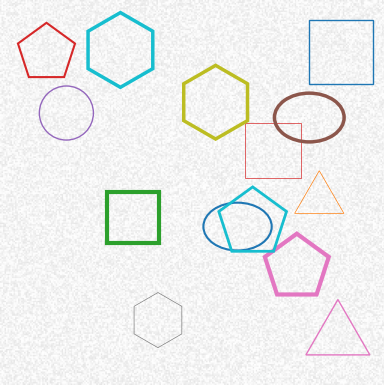[{"shape": "square", "thickness": 1, "radius": 0.41, "center": [0.885, 0.866]}, {"shape": "oval", "thickness": 1.5, "radius": 0.44, "center": [0.617, 0.412]}, {"shape": "triangle", "thickness": 0.5, "radius": 0.37, "center": [0.829, 0.483]}, {"shape": "square", "thickness": 3, "radius": 0.33, "center": [0.346, 0.436]}, {"shape": "pentagon", "thickness": 1.5, "radius": 0.39, "center": [0.121, 0.863]}, {"shape": "square", "thickness": 0.5, "radius": 0.36, "center": [0.709, 0.609]}, {"shape": "circle", "thickness": 1, "radius": 0.35, "center": [0.172, 0.706]}, {"shape": "oval", "thickness": 2.5, "radius": 0.45, "center": [0.803, 0.695]}, {"shape": "triangle", "thickness": 1, "radius": 0.48, "center": [0.878, 0.126]}, {"shape": "pentagon", "thickness": 3, "radius": 0.44, "center": [0.771, 0.306]}, {"shape": "hexagon", "thickness": 0.5, "radius": 0.36, "center": [0.41, 0.169]}, {"shape": "hexagon", "thickness": 2.5, "radius": 0.48, "center": [0.56, 0.735]}, {"shape": "hexagon", "thickness": 2.5, "radius": 0.49, "center": [0.313, 0.87]}, {"shape": "pentagon", "thickness": 2, "radius": 0.46, "center": [0.656, 0.422]}]